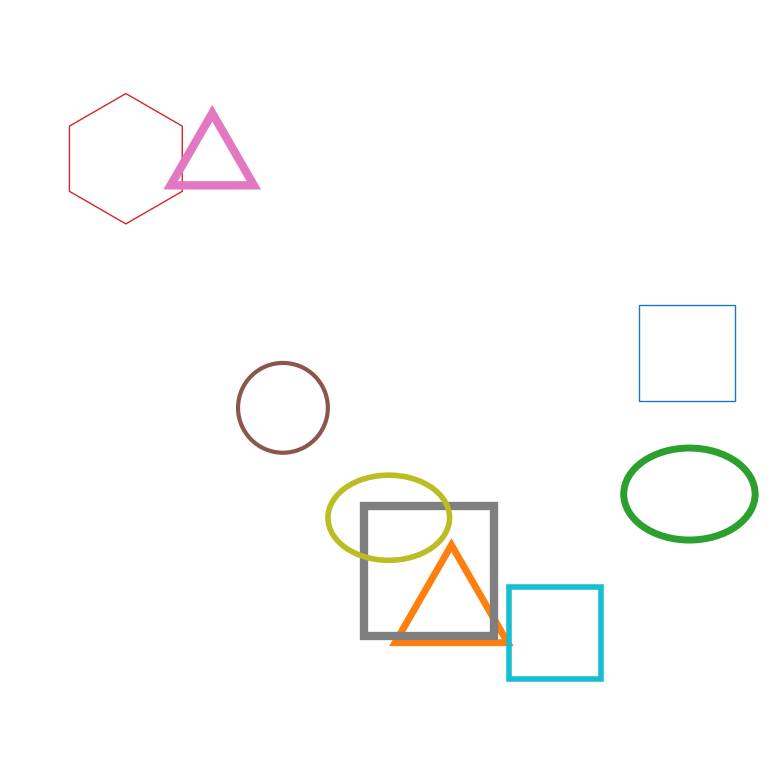[{"shape": "square", "thickness": 0.5, "radius": 0.31, "center": [0.892, 0.542]}, {"shape": "triangle", "thickness": 2.5, "radius": 0.42, "center": [0.586, 0.208]}, {"shape": "oval", "thickness": 2.5, "radius": 0.43, "center": [0.895, 0.358]}, {"shape": "hexagon", "thickness": 0.5, "radius": 0.42, "center": [0.163, 0.794]}, {"shape": "circle", "thickness": 1.5, "radius": 0.29, "center": [0.367, 0.47]}, {"shape": "triangle", "thickness": 3, "radius": 0.31, "center": [0.276, 0.791]}, {"shape": "square", "thickness": 3, "radius": 0.42, "center": [0.557, 0.258]}, {"shape": "oval", "thickness": 2, "radius": 0.39, "center": [0.505, 0.328]}, {"shape": "square", "thickness": 2, "radius": 0.3, "center": [0.721, 0.178]}]